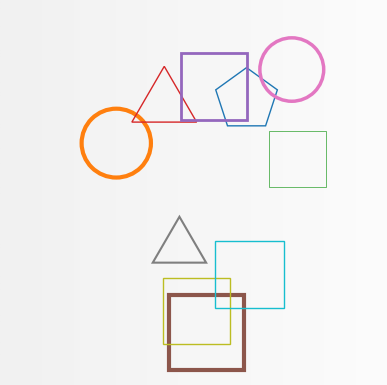[{"shape": "pentagon", "thickness": 1, "radius": 0.42, "center": [0.636, 0.741]}, {"shape": "circle", "thickness": 3, "radius": 0.45, "center": [0.3, 0.628]}, {"shape": "square", "thickness": 0.5, "radius": 0.37, "center": [0.768, 0.587]}, {"shape": "triangle", "thickness": 1, "radius": 0.48, "center": [0.424, 0.731]}, {"shape": "square", "thickness": 2, "radius": 0.43, "center": [0.552, 0.776]}, {"shape": "square", "thickness": 3, "radius": 0.49, "center": [0.533, 0.136]}, {"shape": "circle", "thickness": 2.5, "radius": 0.41, "center": [0.753, 0.819]}, {"shape": "triangle", "thickness": 1.5, "radius": 0.4, "center": [0.463, 0.358]}, {"shape": "square", "thickness": 1, "radius": 0.43, "center": [0.507, 0.193]}, {"shape": "square", "thickness": 1, "radius": 0.44, "center": [0.644, 0.287]}]